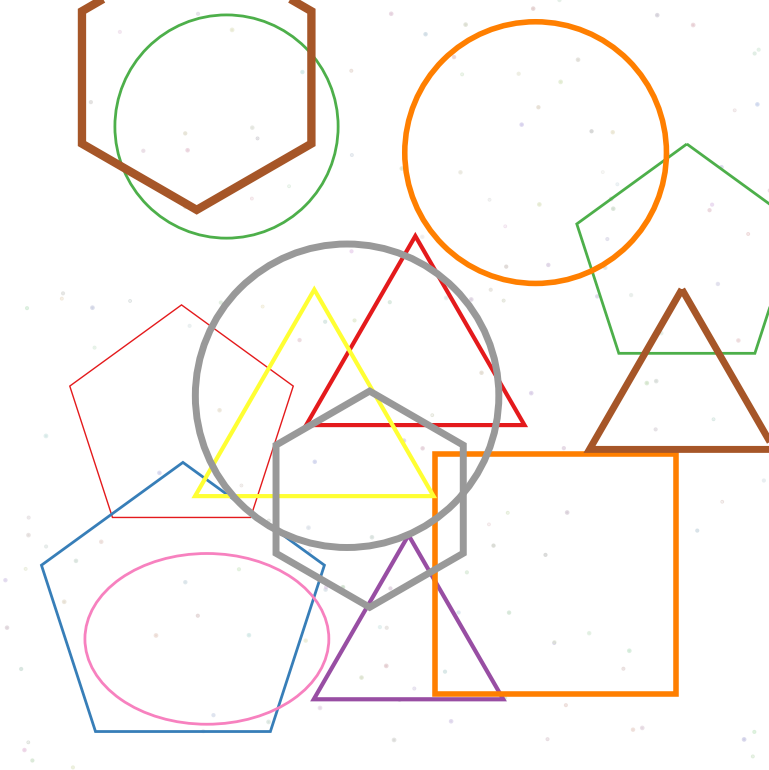[{"shape": "pentagon", "thickness": 0.5, "radius": 0.76, "center": [0.236, 0.451]}, {"shape": "triangle", "thickness": 1.5, "radius": 0.82, "center": [0.539, 0.53]}, {"shape": "pentagon", "thickness": 1, "radius": 0.97, "center": [0.238, 0.206]}, {"shape": "pentagon", "thickness": 1, "radius": 0.75, "center": [0.892, 0.663]}, {"shape": "circle", "thickness": 1, "radius": 0.72, "center": [0.294, 0.836]}, {"shape": "triangle", "thickness": 1.5, "radius": 0.71, "center": [0.531, 0.163]}, {"shape": "circle", "thickness": 2, "radius": 0.85, "center": [0.696, 0.802]}, {"shape": "square", "thickness": 2, "radius": 0.78, "center": [0.721, 0.255]}, {"shape": "triangle", "thickness": 1.5, "radius": 0.89, "center": [0.408, 0.445]}, {"shape": "triangle", "thickness": 2.5, "radius": 0.69, "center": [0.886, 0.486]}, {"shape": "hexagon", "thickness": 3, "radius": 0.86, "center": [0.255, 0.899]}, {"shape": "oval", "thickness": 1, "radius": 0.79, "center": [0.269, 0.17]}, {"shape": "hexagon", "thickness": 2.5, "radius": 0.7, "center": [0.48, 0.352]}, {"shape": "circle", "thickness": 2.5, "radius": 0.99, "center": [0.451, 0.486]}]